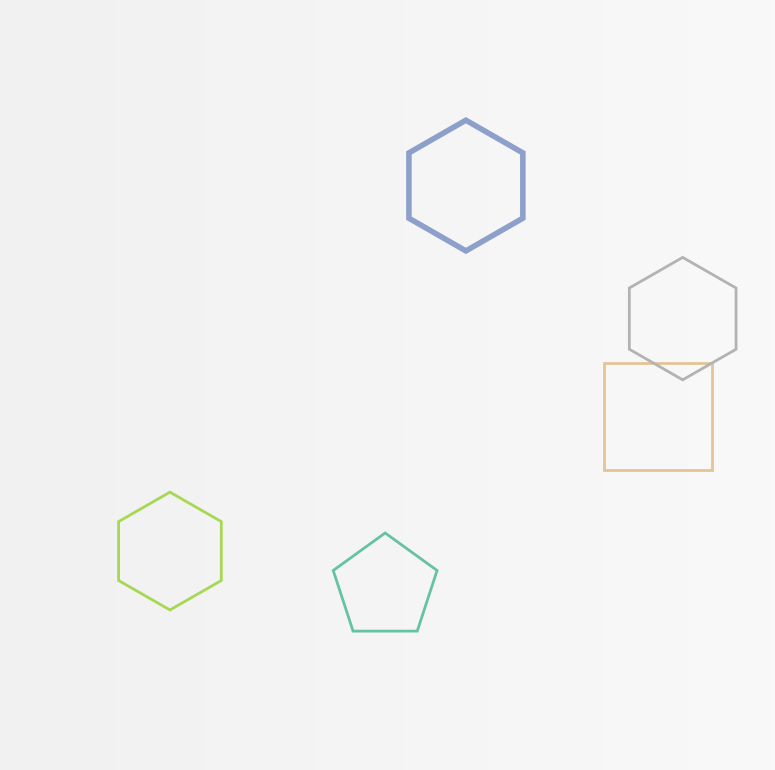[{"shape": "pentagon", "thickness": 1, "radius": 0.35, "center": [0.497, 0.237]}, {"shape": "hexagon", "thickness": 2, "radius": 0.42, "center": [0.601, 0.759]}, {"shape": "hexagon", "thickness": 1, "radius": 0.38, "center": [0.219, 0.284]}, {"shape": "square", "thickness": 1, "radius": 0.35, "center": [0.849, 0.459]}, {"shape": "hexagon", "thickness": 1, "radius": 0.4, "center": [0.881, 0.586]}]